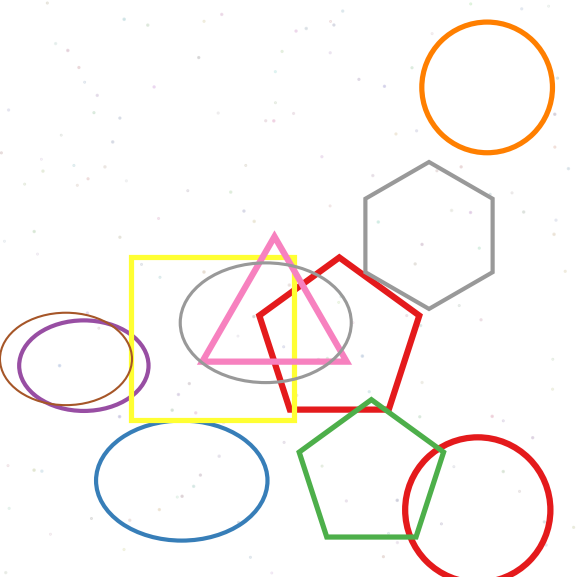[{"shape": "pentagon", "thickness": 3, "radius": 0.73, "center": [0.588, 0.408]}, {"shape": "circle", "thickness": 3, "radius": 0.63, "center": [0.827, 0.116]}, {"shape": "oval", "thickness": 2, "radius": 0.74, "center": [0.315, 0.167]}, {"shape": "pentagon", "thickness": 2.5, "radius": 0.66, "center": [0.643, 0.176]}, {"shape": "oval", "thickness": 2, "radius": 0.56, "center": [0.145, 0.366]}, {"shape": "circle", "thickness": 2.5, "radius": 0.57, "center": [0.844, 0.848]}, {"shape": "square", "thickness": 2.5, "radius": 0.71, "center": [0.368, 0.413]}, {"shape": "oval", "thickness": 1, "radius": 0.57, "center": [0.114, 0.378]}, {"shape": "triangle", "thickness": 3, "radius": 0.72, "center": [0.475, 0.445]}, {"shape": "hexagon", "thickness": 2, "radius": 0.64, "center": [0.743, 0.591]}, {"shape": "oval", "thickness": 1.5, "radius": 0.74, "center": [0.46, 0.44]}]